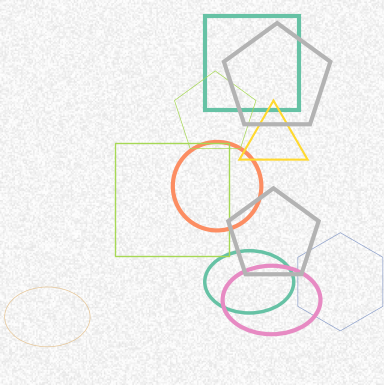[{"shape": "square", "thickness": 3, "radius": 0.61, "center": [0.655, 0.836]}, {"shape": "oval", "thickness": 2.5, "radius": 0.58, "center": [0.647, 0.268]}, {"shape": "circle", "thickness": 3, "radius": 0.57, "center": [0.564, 0.516]}, {"shape": "hexagon", "thickness": 0.5, "radius": 0.64, "center": [0.884, 0.268]}, {"shape": "oval", "thickness": 3, "radius": 0.64, "center": [0.705, 0.221]}, {"shape": "pentagon", "thickness": 0.5, "radius": 0.56, "center": [0.559, 0.705]}, {"shape": "square", "thickness": 1, "radius": 0.74, "center": [0.447, 0.482]}, {"shape": "triangle", "thickness": 1.5, "radius": 0.51, "center": [0.71, 0.637]}, {"shape": "oval", "thickness": 0.5, "radius": 0.55, "center": [0.123, 0.177]}, {"shape": "pentagon", "thickness": 3, "radius": 0.62, "center": [0.71, 0.387]}, {"shape": "pentagon", "thickness": 3, "radius": 0.73, "center": [0.72, 0.795]}]